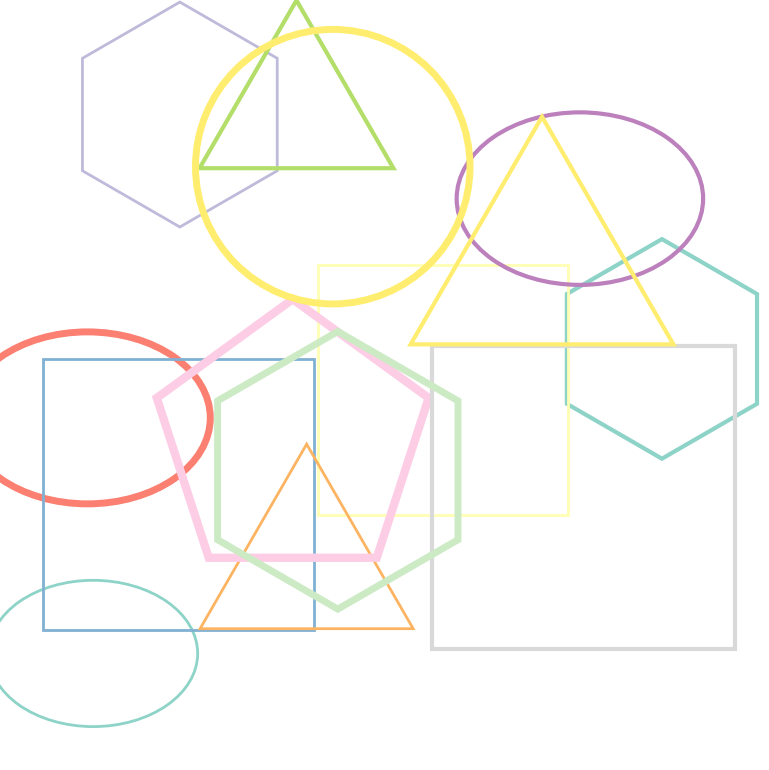[{"shape": "hexagon", "thickness": 1.5, "radius": 0.71, "center": [0.86, 0.547]}, {"shape": "oval", "thickness": 1, "radius": 0.68, "center": [0.121, 0.151]}, {"shape": "square", "thickness": 1, "radius": 0.81, "center": [0.575, 0.494]}, {"shape": "hexagon", "thickness": 1, "radius": 0.73, "center": [0.234, 0.851]}, {"shape": "oval", "thickness": 2.5, "radius": 0.8, "center": [0.114, 0.457]}, {"shape": "square", "thickness": 1, "radius": 0.88, "center": [0.232, 0.357]}, {"shape": "triangle", "thickness": 1, "radius": 0.8, "center": [0.398, 0.263]}, {"shape": "triangle", "thickness": 1.5, "radius": 0.73, "center": [0.385, 0.854]}, {"shape": "pentagon", "thickness": 3, "radius": 0.93, "center": [0.38, 0.426]}, {"shape": "square", "thickness": 1.5, "radius": 0.98, "center": [0.758, 0.354]}, {"shape": "oval", "thickness": 1.5, "radius": 0.8, "center": [0.753, 0.742]}, {"shape": "hexagon", "thickness": 2.5, "radius": 0.9, "center": [0.439, 0.389]}, {"shape": "circle", "thickness": 2.5, "radius": 0.89, "center": [0.432, 0.784]}, {"shape": "triangle", "thickness": 1.5, "radius": 0.99, "center": [0.704, 0.651]}]